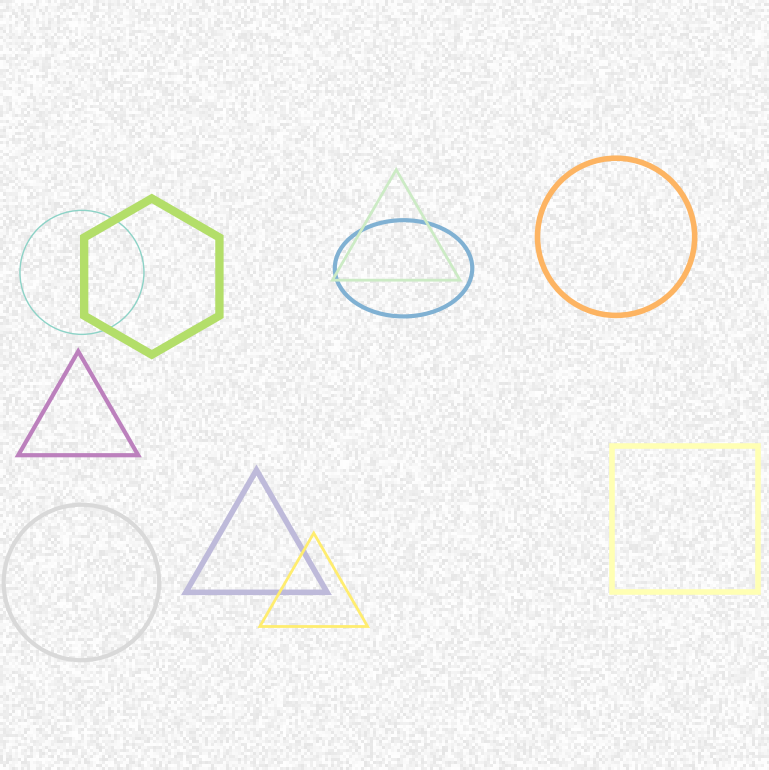[{"shape": "circle", "thickness": 0.5, "radius": 0.4, "center": [0.106, 0.646]}, {"shape": "square", "thickness": 2, "radius": 0.47, "center": [0.89, 0.326]}, {"shape": "triangle", "thickness": 2, "radius": 0.53, "center": [0.333, 0.284]}, {"shape": "oval", "thickness": 1.5, "radius": 0.45, "center": [0.524, 0.652]}, {"shape": "circle", "thickness": 2, "radius": 0.51, "center": [0.8, 0.692]}, {"shape": "hexagon", "thickness": 3, "radius": 0.51, "center": [0.197, 0.641]}, {"shape": "circle", "thickness": 1.5, "radius": 0.5, "center": [0.106, 0.244]}, {"shape": "triangle", "thickness": 1.5, "radius": 0.45, "center": [0.102, 0.454]}, {"shape": "triangle", "thickness": 1, "radius": 0.48, "center": [0.515, 0.684]}, {"shape": "triangle", "thickness": 1, "radius": 0.4, "center": [0.407, 0.227]}]